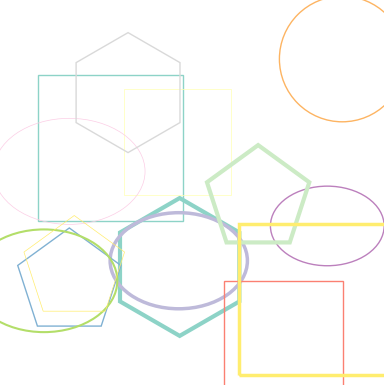[{"shape": "square", "thickness": 1, "radius": 0.95, "center": [0.287, 0.615]}, {"shape": "hexagon", "thickness": 3, "radius": 0.89, "center": [0.467, 0.307]}, {"shape": "square", "thickness": 0.5, "radius": 0.69, "center": [0.461, 0.631]}, {"shape": "oval", "thickness": 2.5, "radius": 0.89, "center": [0.464, 0.323]}, {"shape": "square", "thickness": 1, "radius": 0.77, "center": [0.736, 0.117]}, {"shape": "pentagon", "thickness": 1, "radius": 0.7, "center": [0.18, 0.267]}, {"shape": "circle", "thickness": 1, "radius": 0.82, "center": [0.889, 0.847]}, {"shape": "oval", "thickness": 1.5, "radius": 0.95, "center": [0.114, 0.271]}, {"shape": "oval", "thickness": 0.5, "radius": 0.98, "center": [0.18, 0.555]}, {"shape": "hexagon", "thickness": 1, "radius": 0.78, "center": [0.333, 0.759]}, {"shape": "oval", "thickness": 1, "radius": 0.74, "center": [0.85, 0.413]}, {"shape": "pentagon", "thickness": 3, "radius": 0.7, "center": [0.67, 0.483]}, {"shape": "pentagon", "thickness": 0.5, "radius": 0.69, "center": [0.193, 0.303]}, {"shape": "square", "thickness": 2.5, "radius": 0.98, "center": [0.817, 0.222]}]